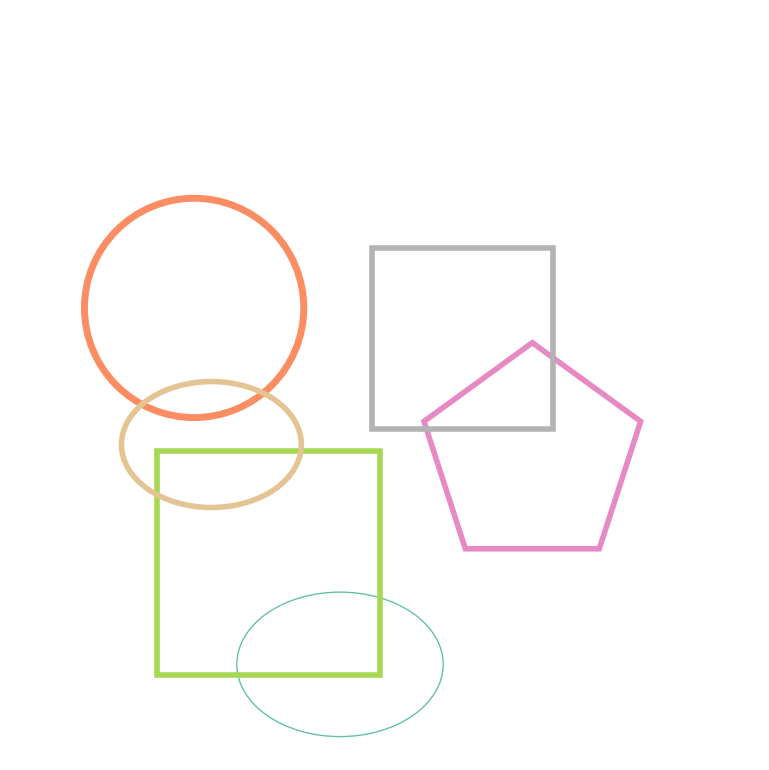[{"shape": "oval", "thickness": 0.5, "radius": 0.67, "center": [0.442, 0.137]}, {"shape": "circle", "thickness": 2.5, "radius": 0.71, "center": [0.252, 0.6]}, {"shape": "pentagon", "thickness": 2, "radius": 0.74, "center": [0.691, 0.407]}, {"shape": "square", "thickness": 2, "radius": 0.73, "center": [0.349, 0.269]}, {"shape": "oval", "thickness": 2, "radius": 0.58, "center": [0.275, 0.423]}, {"shape": "square", "thickness": 2, "radius": 0.59, "center": [0.6, 0.56]}]